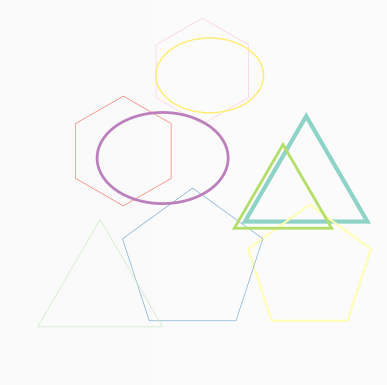[{"shape": "triangle", "thickness": 3, "radius": 0.91, "center": [0.79, 0.516]}, {"shape": "pentagon", "thickness": 1.5, "radius": 0.83, "center": [0.799, 0.302]}, {"shape": "hexagon", "thickness": 0.5, "radius": 0.71, "center": [0.318, 0.608]}, {"shape": "pentagon", "thickness": 0.5, "radius": 0.95, "center": [0.497, 0.321]}, {"shape": "triangle", "thickness": 2, "radius": 0.73, "center": [0.73, 0.48]}, {"shape": "hexagon", "thickness": 0.5, "radius": 0.69, "center": [0.522, 0.815]}, {"shape": "oval", "thickness": 2, "radius": 0.85, "center": [0.42, 0.59]}, {"shape": "triangle", "thickness": 0.5, "radius": 0.93, "center": [0.258, 0.244]}, {"shape": "oval", "thickness": 1, "radius": 0.69, "center": [0.541, 0.804]}]